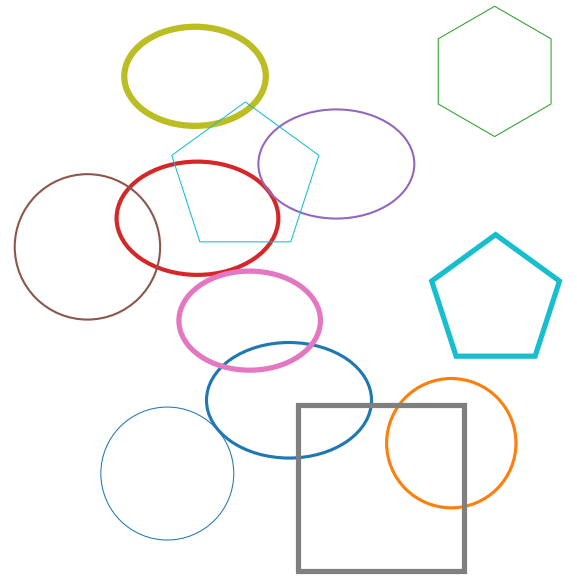[{"shape": "circle", "thickness": 0.5, "radius": 0.58, "center": [0.29, 0.179]}, {"shape": "oval", "thickness": 1.5, "radius": 0.71, "center": [0.5, 0.306]}, {"shape": "circle", "thickness": 1.5, "radius": 0.56, "center": [0.781, 0.232]}, {"shape": "hexagon", "thickness": 0.5, "radius": 0.56, "center": [0.857, 0.876]}, {"shape": "oval", "thickness": 2, "radius": 0.7, "center": [0.342, 0.621]}, {"shape": "oval", "thickness": 1, "radius": 0.68, "center": [0.582, 0.715]}, {"shape": "circle", "thickness": 1, "radius": 0.63, "center": [0.151, 0.572]}, {"shape": "oval", "thickness": 2.5, "radius": 0.61, "center": [0.432, 0.444]}, {"shape": "square", "thickness": 2.5, "radius": 0.72, "center": [0.66, 0.154]}, {"shape": "oval", "thickness": 3, "radius": 0.61, "center": [0.338, 0.867]}, {"shape": "pentagon", "thickness": 2.5, "radius": 0.58, "center": [0.858, 0.476]}, {"shape": "pentagon", "thickness": 0.5, "radius": 0.67, "center": [0.425, 0.689]}]